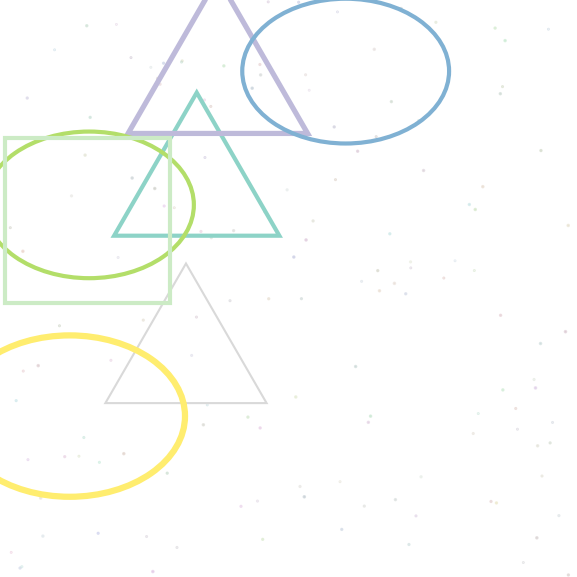[{"shape": "triangle", "thickness": 2, "radius": 0.83, "center": [0.341, 0.674]}, {"shape": "triangle", "thickness": 2.5, "radius": 0.9, "center": [0.377, 0.858]}, {"shape": "oval", "thickness": 2, "radius": 0.9, "center": [0.599, 0.876]}, {"shape": "oval", "thickness": 2, "radius": 0.91, "center": [0.154, 0.644]}, {"shape": "triangle", "thickness": 1, "radius": 0.81, "center": [0.322, 0.382]}, {"shape": "square", "thickness": 2, "radius": 0.71, "center": [0.152, 0.618]}, {"shape": "oval", "thickness": 3, "radius": 1.0, "center": [0.121, 0.279]}]